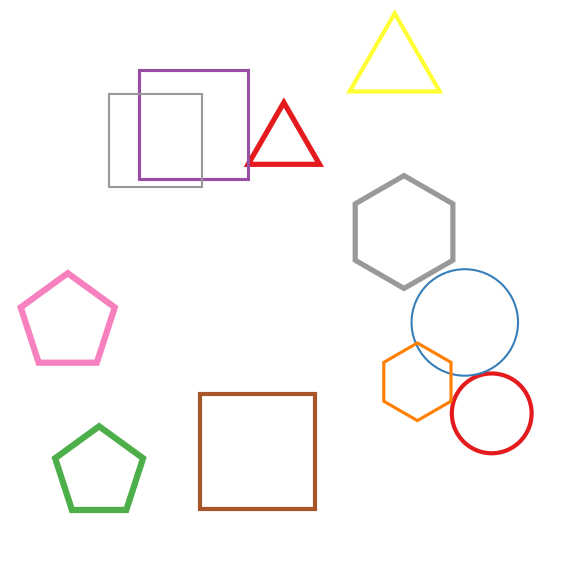[{"shape": "triangle", "thickness": 2.5, "radius": 0.36, "center": [0.492, 0.75]}, {"shape": "circle", "thickness": 2, "radius": 0.35, "center": [0.851, 0.283]}, {"shape": "circle", "thickness": 1, "radius": 0.46, "center": [0.805, 0.441]}, {"shape": "pentagon", "thickness": 3, "radius": 0.4, "center": [0.172, 0.181]}, {"shape": "square", "thickness": 1.5, "radius": 0.47, "center": [0.336, 0.784]}, {"shape": "hexagon", "thickness": 1.5, "radius": 0.34, "center": [0.723, 0.338]}, {"shape": "triangle", "thickness": 2, "radius": 0.45, "center": [0.683, 0.886]}, {"shape": "square", "thickness": 2, "radius": 0.5, "center": [0.445, 0.217]}, {"shape": "pentagon", "thickness": 3, "radius": 0.43, "center": [0.117, 0.44]}, {"shape": "square", "thickness": 1, "radius": 0.4, "center": [0.269, 0.755]}, {"shape": "hexagon", "thickness": 2.5, "radius": 0.49, "center": [0.7, 0.597]}]